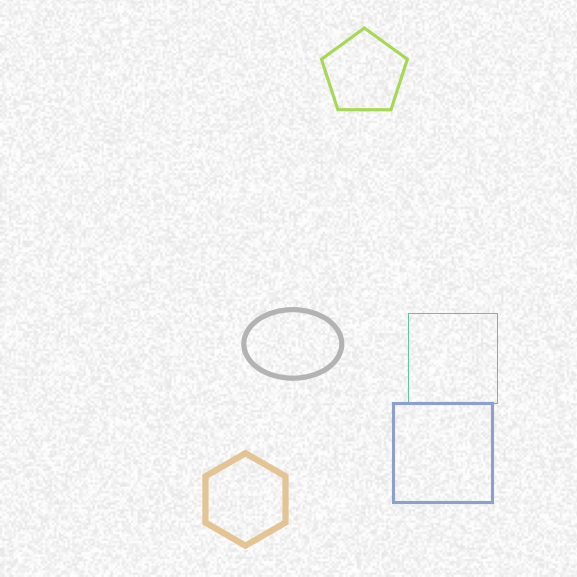[{"shape": "square", "thickness": 0.5, "radius": 0.39, "center": [0.783, 0.379]}, {"shape": "square", "thickness": 1.5, "radius": 0.43, "center": [0.767, 0.215]}, {"shape": "pentagon", "thickness": 1.5, "radius": 0.39, "center": [0.631, 0.872]}, {"shape": "hexagon", "thickness": 3, "radius": 0.4, "center": [0.425, 0.134]}, {"shape": "oval", "thickness": 2.5, "radius": 0.42, "center": [0.507, 0.404]}]